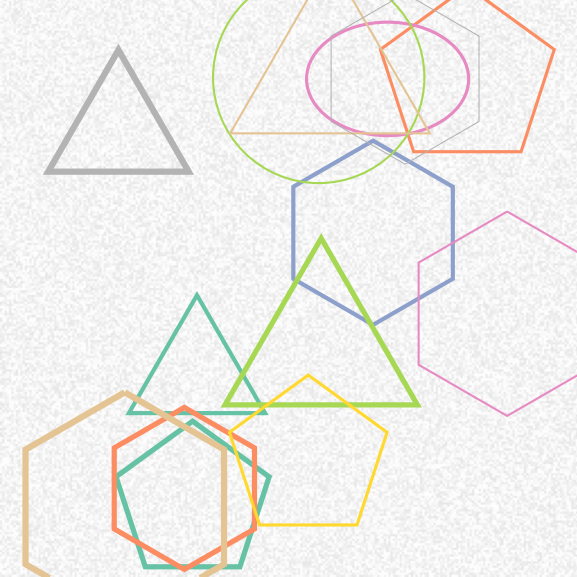[{"shape": "pentagon", "thickness": 2.5, "radius": 0.7, "center": [0.333, 0.13]}, {"shape": "triangle", "thickness": 2, "radius": 0.68, "center": [0.341, 0.352]}, {"shape": "pentagon", "thickness": 1.5, "radius": 0.79, "center": [0.809, 0.864]}, {"shape": "hexagon", "thickness": 2.5, "radius": 0.7, "center": [0.319, 0.153]}, {"shape": "hexagon", "thickness": 2, "radius": 0.8, "center": [0.646, 0.596]}, {"shape": "oval", "thickness": 1.5, "radius": 0.7, "center": [0.671, 0.863]}, {"shape": "hexagon", "thickness": 1, "radius": 0.88, "center": [0.878, 0.456]}, {"shape": "circle", "thickness": 1, "radius": 0.91, "center": [0.552, 0.865]}, {"shape": "triangle", "thickness": 2.5, "radius": 0.96, "center": [0.556, 0.394]}, {"shape": "pentagon", "thickness": 1.5, "radius": 0.72, "center": [0.534, 0.206]}, {"shape": "triangle", "thickness": 1, "radius": 1.0, "center": [0.571, 0.868]}, {"shape": "hexagon", "thickness": 3, "radius": 0.99, "center": [0.216, 0.121]}, {"shape": "triangle", "thickness": 3, "radius": 0.7, "center": [0.205, 0.772]}, {"shape": "hexagon", "thickness": 0.5, "radius": 0.74, "center": [0.701, 0.863]}]